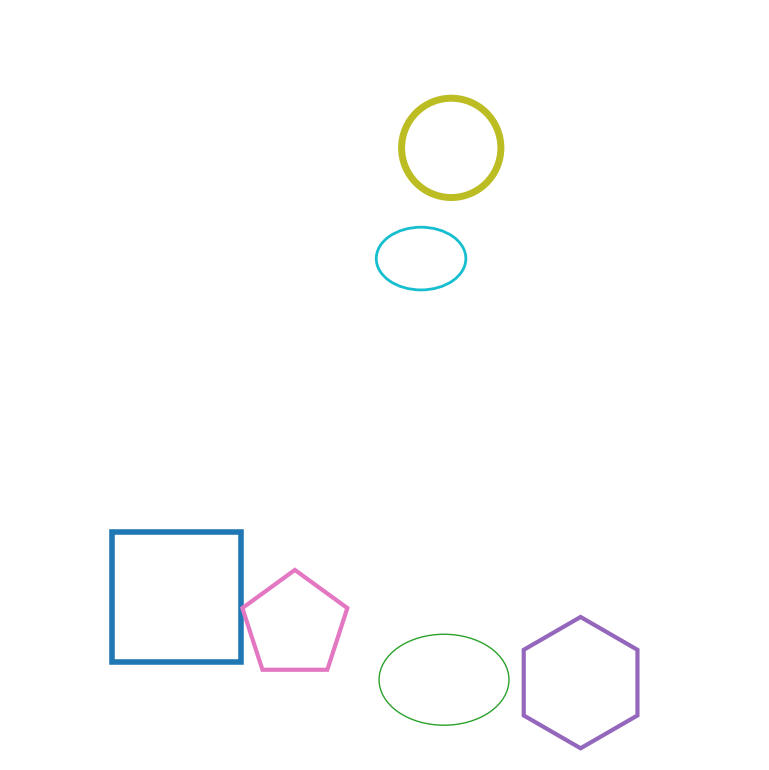[{"shape": "square", "thickness": 2, "radius": 0.42, "center": [0.229, 0.225]}, {"shape": "oval", "thickness": 0.5, "radius": 0.42, "center": [0.577, 0.117]}, {"shape": "hexagon", "thickness": 1.5, "radius": 0.43, "center": [0.754, 0.113]}, {"shape": "pentagon", "thickness": 1.5, "radius": 0.36, "center": [0.383, 0.188]}, {"shape": "circle", "thickness": 2.5, "radius": 0.32, "center": [0.586, 0.808]}, {"shape": "oval", "thickness": 1, "radius": 0.29, "center": [0.547, 0.664]}]